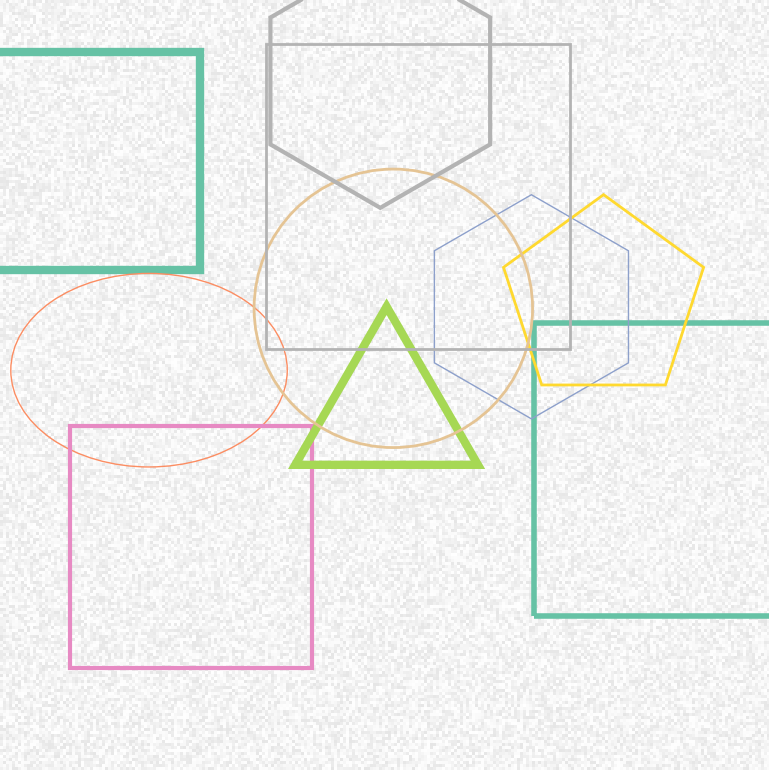[{"shape": "square", "thickness": 2, "radius": 0.95, "center": [0.884, 0.39]}, {"shape": "square", "thickness": 3, "radius": 0.71, "center": [0.118, 0.791]}, {"shape": "oval", "thickness": 0.5, "radius": 0.9, "center": [0.194, 0.519]}, {"shape": "hexagon", "thickness": 0.5, "radius": 0.73, "center": [0.69, 0.602]}, {"shape": "square", "thickness": 1.5, "radius": 0.79, "center": [0.248, 0.29]}, {"shape": "triangle", "thickness": 3, "radius": 0.68, "center": [0.502, 0.465]}, {"shape": "pentagon", "thickness": 1, "radius": 0.68, "center": [0.784, 0.611]}, {"shape": "circle", "thickness": 1, "radius": 0.9, "center": [0.511, 0.6]}, {"shape": "hexagon", "thickness": 1.5, "radius": 0.82, "center": [0.494, 0.895]}, {"shape": "square", "thickness": 1, "radius": 0.99, "center": [0.543, 0.745]}]